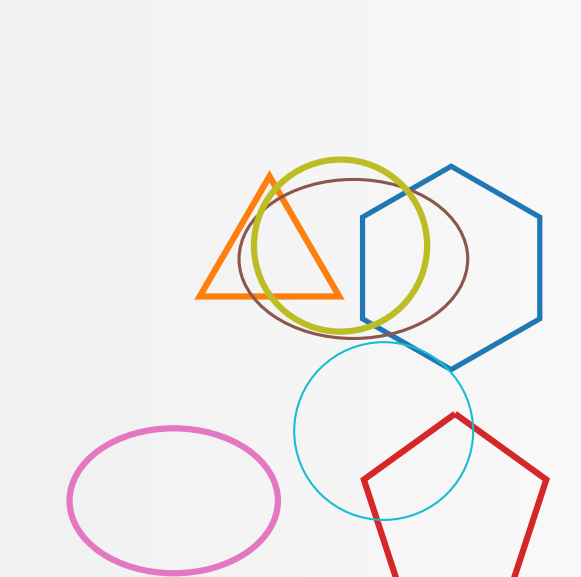[{"shape": "hexagon", "thickness": 2.5, "radius": 0.88, "center": [0.776, 0.535]}, {"shape": "triangle", "thickness": 3, "radius": 0.69, "center": [0.464, 0.555]}, {"shape": "pentagon", "thickness": 3, "radius": 0.83, "center": [0.783, 0.118]}, {"shape": "oval", "thickness": 1.5, "radius": 0.98, "center": [0.608, 0.551]}, {"shape": "oval", "thickness": 3, "radius": 0.9, "center": [0.299, 0.132]}, {"shape": "circle", "thickness": 3, "radius": 0.74, "center": [0.586, 0.574]}, {"shape": "circle", "thickness": 1, "radius": 0.77, "center": [0.66, 0.253]}]